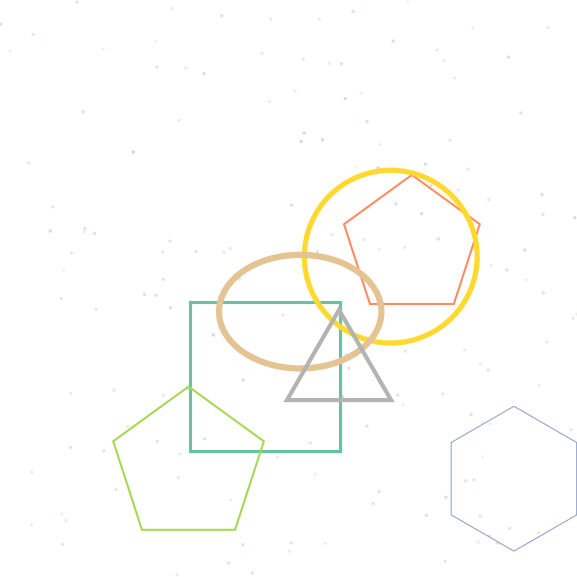[{"shape": "square", "thickness": 1.5, "radius": 0.65, "center": [0.459, 0.347]}, {"shape": "pentagon", "thickness": 1, "radius": 0.62, "center": [0.713, 0.573]}, {"shape": "hexagon", "thickness": 0.5, "radius": 0.63, "center": [0.89, 0.17]}, {"shape": "pentagon", "thickness": 1, "radius": 0.69, "center": [0.326, 0.193]}, {"shape": "circle", "thickness": 2.5, "radius": 0.75, "center": [0.677, 0.555]}, {"shape": "oval", "thickness": 3, "radius": 0.7, "center": [0.52, 0.459]}, {"shape": "triangle", "thickness": 2, "radius": 0.52, "center": [0.587, 0.358]}]